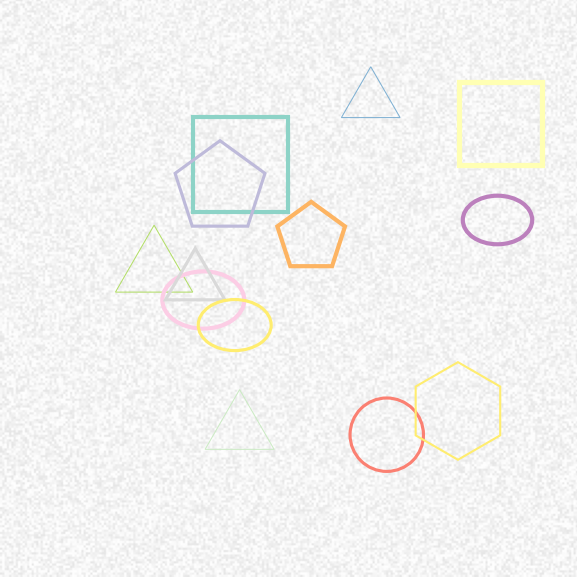[{"shape": "square", "thickness": 2, "radius": 0.41, "center": [0.416, 0.714]}, {"shape": "square", "thickness": 2.5, "radius": 0.36, "center": [0.867, 0.785]}, {"shape": "pentagon", "thickness": 1.5, "radius": 0.41, "center": [0.381, 0.674]}, {"shape": "circle", "thickness": 1.5, "radius": 0.32, "center": [0.67, 0.246]}, {"shape": "triangle", "thickness": 0.5, "radius": 0.29, "center": [0.642, 0.825]}, {"shape": "pentagon", "thickness": 2, "radius": 0.31, "center": [0.539, 0.588]}, {"shape": "triangle", "thickness": 0.5, "radius": 0.39, "center": [0.267, 0.532]}, {"shape": "oval", "thickness": 2, "radius": 0.35, "center": [0.352, 0.48]}, {"shape": "triangle", "thickness": 1.5, "radius": 0.3, "center": [0.338, 0.51]}, {"shape": "oval", "thickness": 2, "radius": 0.3, "center": [0.861, 0.618]}, {"shape": "triangle", "thickness": 0.5, "radius": 0.34, "center": [0.415, 0.256]}, {"shape": "hexagon", "thickness": 1, "radius": 0.42, "center": [0.793, 0.288]}, {"shape": "oval", "thickness": 1.5, "radius": 0.32, "center": [0.406, 0.436]}]